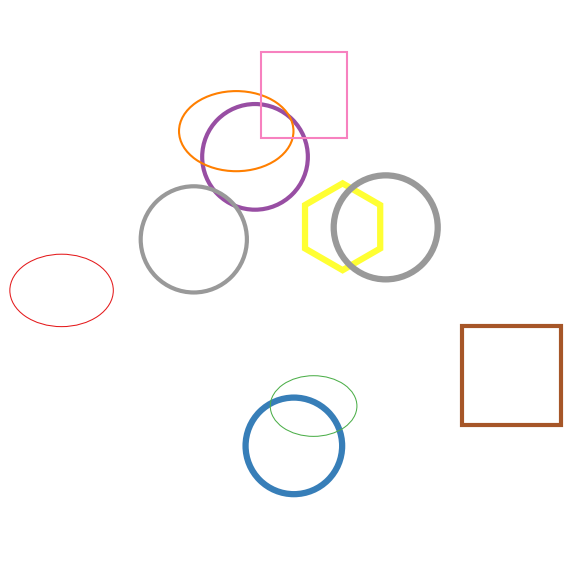[{"shape": "oval", "thickness": 0.5, "radius": 0.45, "center": [0.107, 0.496]}, {"shape": "circle", "thickness": 3, "radius": 0.42, "center": [0.509, 0.227]}, {"shape": "oval", "thickness": 0.5, "radius": 0.38, "center": [0.543, 0.296]}, {"shape": "circle", "thickness": 2, "radius": 0.46, "center": [0.442, 0.728]}, {"shape": "oval", "thickness": 1, "radius": 0.5, "center": [0.409, 0.772]}, {"shape": "hexagon", "thickness": 3, "radius": 0.38, "center": [0.593, 0.606]}, {"shape": "square", "thickness": 2, "radius": 0.43, "center": [0.886, 0.348]}, {"shape": "square", "thickness": 1, "radius": 0.37, "center": [0.526, 0.835]}, {"shape": "circle", "thickness": 3, "radius": 0.45, "center": [0.668, 0.605]}, {"shape": "circle", "thickness": 2, "radius": 0.46, "center": [0.336, 0.585]}]